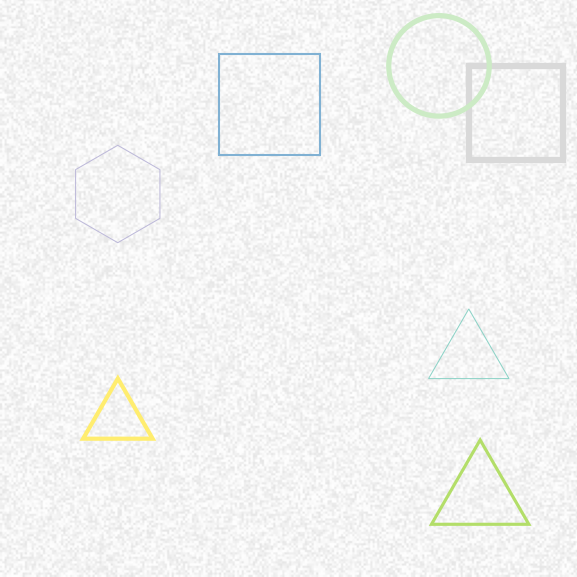[{"shape": "triangle", "thickness": 0.5, "radius": 0.4, "center": [0.812, 0.384]}, {"shape": "hexagon", "thickness": 0.5, "radius": 0.42, "center": [0.204, 0.663]}, {"shape": "square", "thickness": 1, "radius": 0.43, "center": [0.467, 0.818]}, {"shape": "triangle", "thickness": 1.5, "radius": 0.49, "center": [0.831, 0.14]}, {"shape": "square", "thickness": 3, "radius": 0.41, "center": [0.893, 0.803]}, {"shape": "circle", "thickness": 2.5, "radius": 0.44, "center": [0.76, 0.885]}, {"shape": "triangle", "thickness": 2, "radius": 0.35, "center": [0.204, 0.274]}]